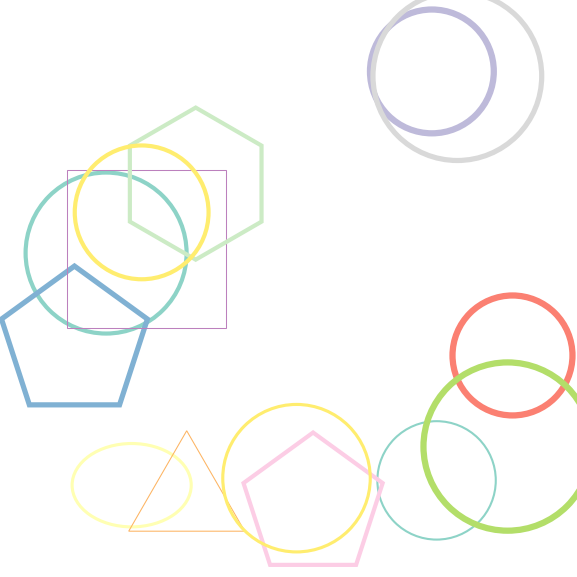[{"shape": "circle", "thickness": 1, "radius": 0.51, "center": [0.756, 0.167]}, {"shape": "circle", "thickness": 2, "radius": 0.7, "center": [0.184, 0.561]}, {"shape": "oval", "thickness": 1.5, "radius": 0.52, "center": [0.228, 0.159]}, {"shape": "circle", "thickness": 3, "radius": 0.54, "center": [0.748, 0.875]}, {"shape": "circle", "thickness": 3, "radius": 0.52, "center": [0.887, 0.384]}, {"shape": "pentagon", "thickness": 2.5, "radius": 0.66, "center": [0.129, 0.406]}, {"shape": "triangle", "thickness": 0.5, "radius": 0.58, "center": [0.323, 0.137]}, {"shape": "circle", "thickness": 3, "radius": 0.73, "center": [0.879, 0.226]}, {"shape": "pentagon", "thickness": 2, "radius": 0.63, "center": [0.542, 0.123]}, {"shape": "circle", "thickness": 2.5, "radius": 0.73, "center": [0.792, 0.867]}, {"shape": "square", "thickness": 0.5, "radius": 0.69, "center": [0.254, 0.568]}, {"shape": "hexagon", "thickness": 2, "radius": 0.66, "center": [0.339, 0.681]}, {"shape": "circle", "thickness": 1.5, "radius": 0.64, "center": [0.513, 0.171]}, {"shape": "circle", "thickness": 2, "radius": 0.58, "center": [0.245, 0.631]}]